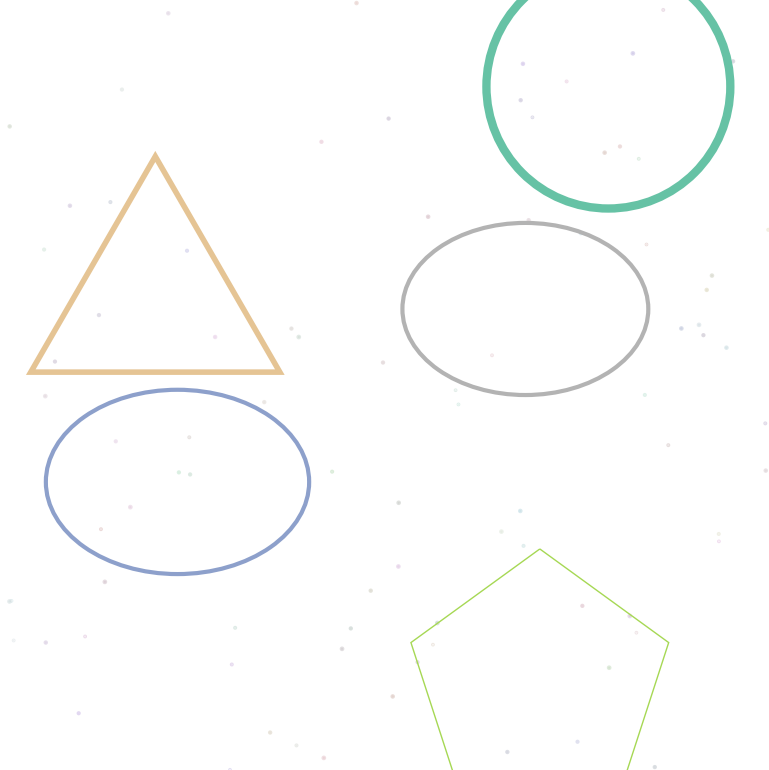[{"shape": "circle", "thickness": 3, "radius": 0.79, "center": [0.79, 0.888]}, {"shape": "oval", "thickness": 1.5, "radius": 0.85, "center": [0.231, 0.374]}, {"shape": "pentagon", "thickness": 0.5, "radius": 0.88, "center": [0.701, 0.111]}, {"shape": "triangle", "thickness": 2, "radius": 0.93, "center": [0.202, 0.61]}, {"shape": "oval", "thickness": 1.5, "radius": 0.8, "center": [0.682, 0.599]}]